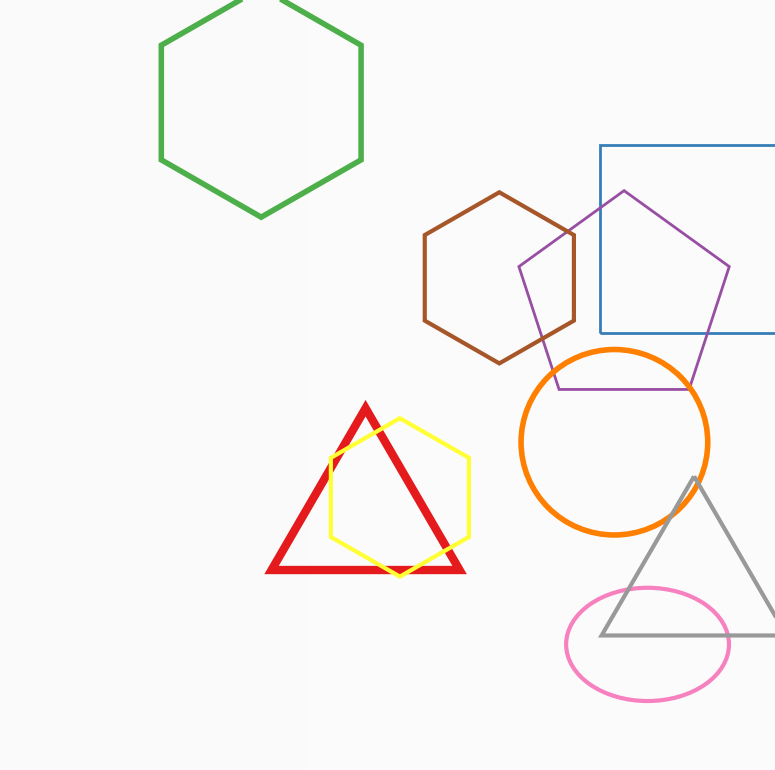[{"shape": "triangle", "thickness": 3, "radius": 0.7, "center": [0.472, 0.33]}, {"shape": "square", "thickness": 1, "radius": 0.61, "center": [0.897, 0.69]}, {"shape": "hexagon", "thickness": 2, "radius": 0.74, "center": [0.337, 0.867]}, {"shape": "pentagon", "thickness": 1, "radius": 0.71, "center": [0.805, 0.61]}, {"shape": "circle", "thickness": 2, "radius": 0.6, "center": [0.793, 0.426]}, {"shape": "hexagon", "thickness": 1.5, "radius": 0.51, "center": [0.516, 0.354]}, {"shape": "hexagon", "thickness": 1.5, "radius": 0.56, "center": [0.644, 0.639]}, {"shape": "oval", "thickness": 1.5, "radius": 0.53, "center": [0.836, 0.163]}, {"shape": "triangle", "thickness": 1.5, "radius": 0.69, "center": [0.896, 0.244]}]